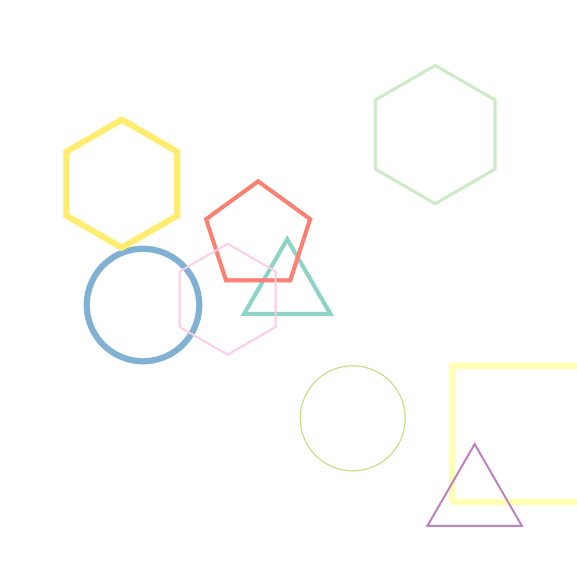[{"shape": "triangle", "thickness": 2, "radius": 0.43, "center": [0.497, 0.499]}, {"shape": "square", "thickness": 3, "radius": 0.59, "center": [0.9, 0.247]}, {"shape": "pentagon", "thickness": 2, "radius": 0.47, "center": [0.447, 0.59]}, {"shape": "circle", "thickness": 3, "radius": 0.49, "center": [0.248, 0.471]}, {"shape": "circle", "thickness": 0.5, "radius": 0.45, "center": [0.611, 0.275]}, {"shape": "hexagon", "thickness": 1, "radius": 0.48, "center": [0.394, 0.481]}, {"shape": "triangle", "thickness": 1, "radius": 0.47, "center": [0.822, 0.136]}, {"shape": "hexagon", "thickness": 1.5, "radius": 0.6, "center": [0.754, 0.766]}, {"shape": "hexagon", "thickness": 3, "radius": 0.55, "center": [0.211, 0.681]}]